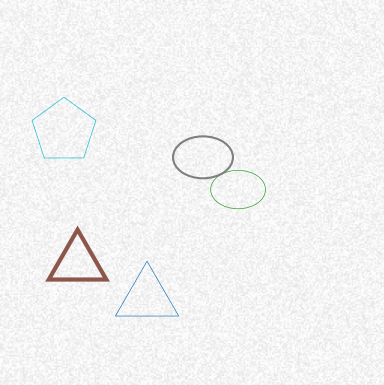[{"shape": "triangle", "thickness": 0.5, "radius": 0.47, "center": [0.382, 0.227]}, {"shape": "oval", "thickness": 0.5, "radius": 0.36, "center": [0.618, 0.508]}, {"shape": "triangle", "thickness": 3, "radius": 0.43, "center": [0.201, 0.317]}, {"shape": "oval", "thickness": 1.5, "radius": 0.39, "center": [0.527, 0.591]}, {"shape": "pentagon", "thickness": 0.5, "radius": 0.44, "center": [0.166, 0.66]}]